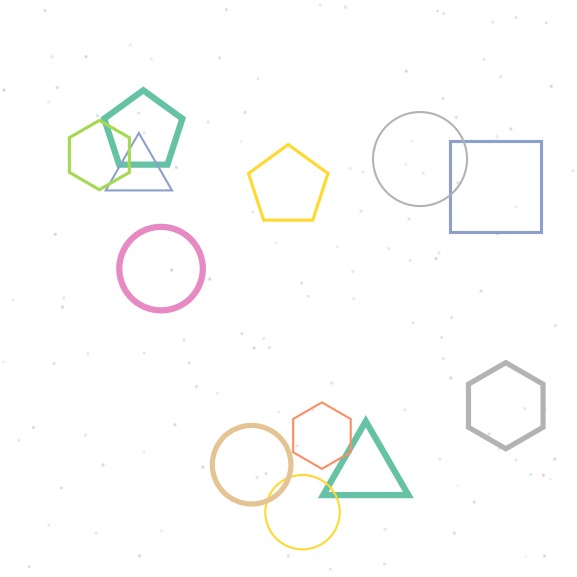[{"shape": "triangle", "thickness": 3, "radius": 0.43, "center": [0.633, 0.184]}, {"shape": "pentagon", "thickness": 3, "radius": 0.36, "center": [0.248, 0.772]}, {"shape": "hexagon", "thickness": 1, "radius": 0.29, "center": [0.557, 0.245]}, {"shape": "square", "thickness": 1.5, "radius": 0.39, "center": [0.858, 0.676]}, {"shape": "triangle", "thickness": 1, "radius": 0.33, "center": [0.24, 0.703]}, {"shape": "circle", "thickness": 3, "radius": 0.36, "center": [0.279, 0.534]}, {"shape": "hexagon", "thickness": 1.5, "radius": 0.3, "center": [0.172, 0.731]}, {"shape": "circle", "thickness": 1, "radius": 0.32, "center": [0.524, 0.112]}, {"shape": "pentagon", "thickness": 1.5, "radius": 0.36, "center": [0.499, 0.676]}, {"shape": "circle", "thickness": 2.5, "radius": 0.34, "center": [0.436, 0.194]}, {"shape": "hexagon", "thickness": 2.5, "radius": 0.37, "center": [0.876, 0.297]}, {"shape": "circle", "thickness": 1, "radius": 0.41, "center": [0.727, 0.724]}]